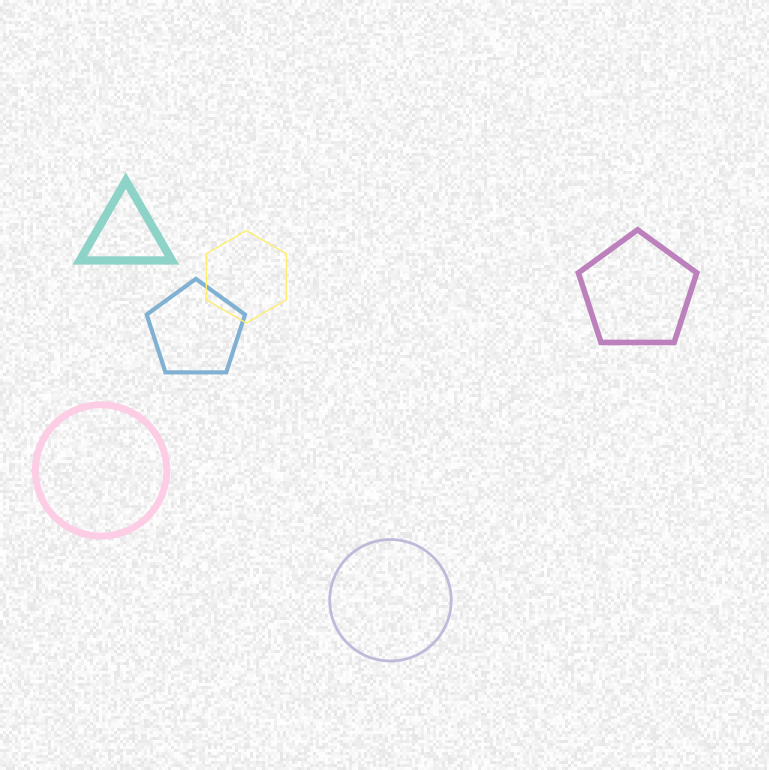[{"shape": "triangle", "thickness": 3, "radius": 0.35, "center": [0.163, 0.696]}, {"shape": "circle", "thickness": 1, "radius": 0.39, "center": [0.507, 0.22]}, {"shape": "pentagon", "thickness": 1.5, "radius": 0.34, "center": [0.254, 0.571]}, {"shape": "circle", "thickness": 2.5, "radius": 0.43, "center": [0.131, 0.389]}, {"shape": "pentagon", "thickness": 2, "radius": 0.4, "center": [0.828, 0.621]}, {"shape": "hexagon", "thickness": 0.5, "radius": 0.3, "center": [0.32, 0.641]}]